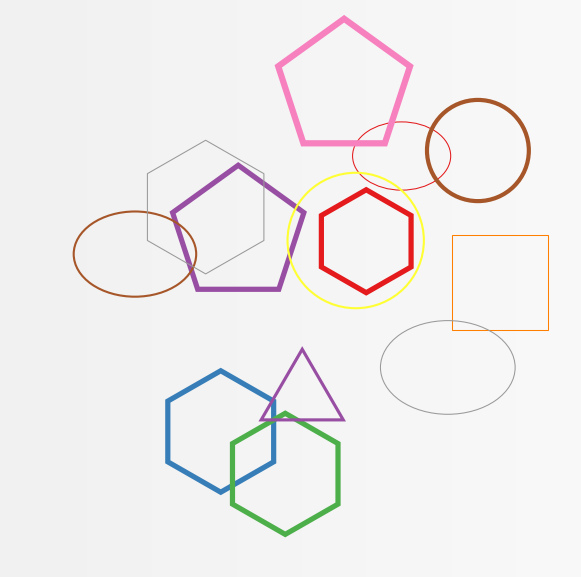[{"shape": "hexagon", "thickness": 2.5, "radius": 0.45, "center": [0.63, 0.581]}, {"shape": "oval", "thickness": 0.5, "radius": 0.42, "center": [0.691, 0.729]}, {"shape": "hexagon", "thickness": 2.5, "radius": 0.53, "center": [0.38, 0.252]}, {"shape": "hexagon", "thickness": 2.5, "radius": 0.52, "center": [0.491, 0.179]}, {"shape": "pentagon", "thickness": 2.5, "radius": 0.59, "center": [0.41, 0.594]}, {"shape": "triangle", "thickness": 1.5, "radius": 0.41, "center": [0.52, 0.313]}, {"shape": "square", "thickness": 0.5, "radius": 0.41, "center": [0.861, 0.51]}, {"shape": "circle", "thickness": 1, "radius": 0.59, "center": [0.612, 0.583]}, {"shape": "oval", "thickness": 1, "radius": 0.53, "center": [0.232, 0.559]}, {"shape": "circle", "thickness": 2, "radius": 0.44, "center": [0.822, 0.738]}, {"shape": "pentagon", "thickness": 3, "radius": 0.6, "center": [0.592, 0.847]}, {"shape": "oval", "thickness": 0.5, "radius": 0.58, "center": [0.77, 0.363]}, {"shape": "hexagon", "thickness": 0.5, "radius": 0.58, "center": [0.354, 0.641]}]